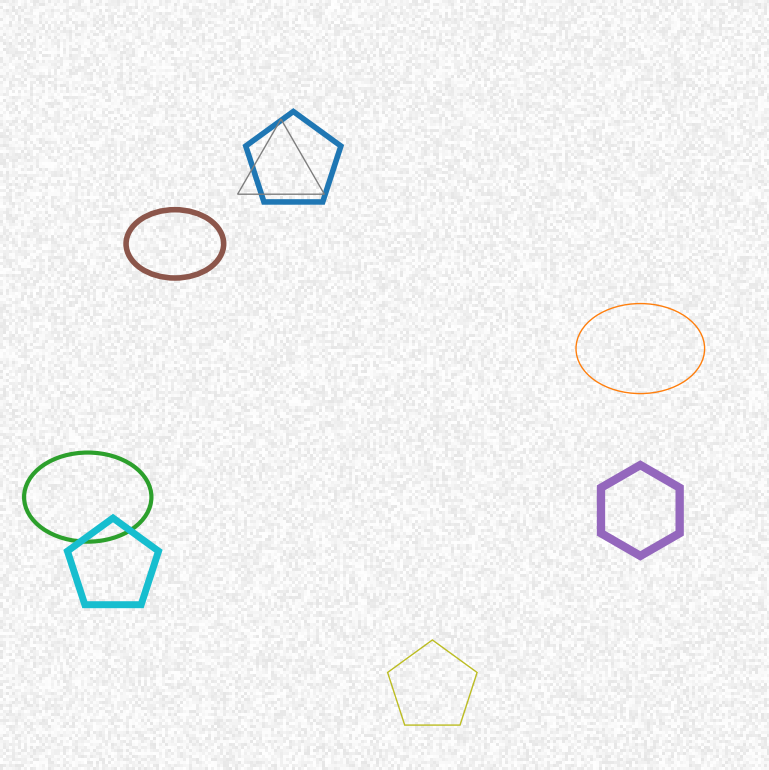[{"shape": "pentagon", "thickness": 2, "radius": 0.32, "center": [0.381, 0.79]}, {"shape": "oval", "thickness": 0.5, "radius": 0.42, "center": [0.832, 0.547]}, {"shape": "oval", "thickness": 1.5, "radius": 0.41, "center": [0.114, 0.354]}, {"shape": "hexagon", "thickness": 3, "radius": 0.29, "center": [0.832, 0.337]}, {"shape": "oval", "thickness": 2, "radius": 0.32, "center": [0.227, 0.683]}, {"shape": "triangle", "thickness": 0.5, "radius": 0.33, "center": [0.365, 0.78]}, {"shape": "pentagon", "thickness": 0.5, "radius": 0.31, "center": [0.562, 0.108]}, {"shape": "pentagon", "thickness": 2.5, "radius": 0.31, "center": [0.147, 0.265]}]